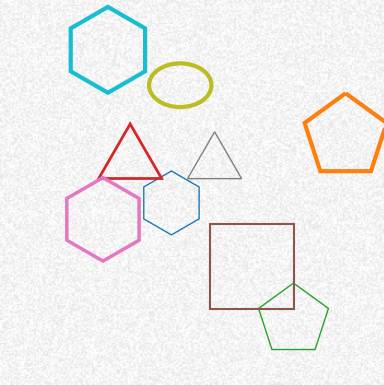[{"shape": "hexagon", "thickness": 1, "radius": 0.41, "center": [0.445, 0.473]}, {"shape": "pentagon", "thickness": 3, "radius": 0.56, "center": [0.898, 0.646]}, {"shape": "pentagon", "thickness": 1, "radius": 0.48, "center": [0.762, 0.169]}, {"shape": "triangle", "thickness": 2, "radius": 0.47, "center": [0.338, 0.584]}, {"shape": "square", "thickness": 1.5, "radius": 0.55, "center": [0.655, 0.308]}, {"shape": "hexagon", "thickness": 2.5, "radius": 0.54, "center": [0.267, 0.43]}, {"shape": "triangle", "thickness": 1, "radius": 0.41, "center": [0.557, 0.577]}, {"shape": "oval", "thickness": 3, "radius": 0.41, "center": [0.468, 0.779]}, {"shape": "hexagon", "thickness": 3, "radius": 0.56, "center": [0.28, 0.871]}]